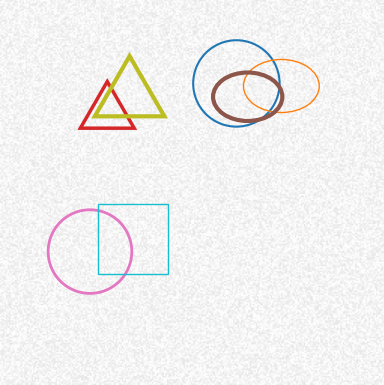[{"shape": "circle", "thickness": 1.5, "radius": 0.56, "center": [0.614, 0.783]}, {"shape": "oval", "thickness": 1, "radius": 0.49, "center": [0.731, 0.777]}, {"shape": "triangle", "thickness": 2.5, "radius": 0.4, "center": [0.279, 0.707]}, {"shape": "oval", "thickness": 3, "radius": 0.45, "center": [0.643, 0.749]}, {"shape": "circle", "thickness": 2, "radius": 0.54, "center": [0.234, 0.347]}, {"shape": "triangle", "thickness": 3, "radius": 0.52, "center": [0.337, 0.75]}, {"shape": "square", "thickness": 1, "radius": 0.46, "center": [0.345, 0.379]}]